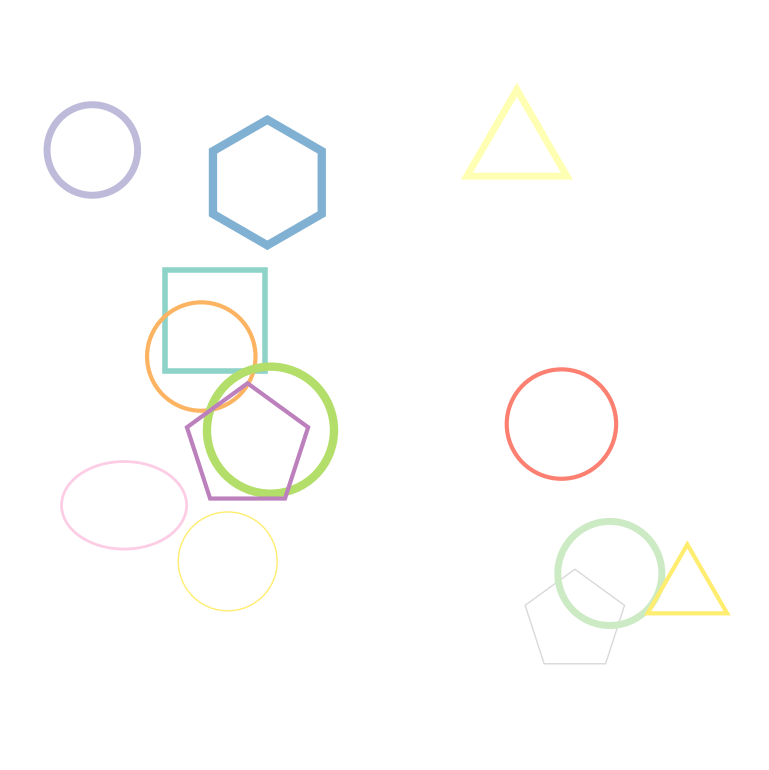[{"shape": "square", "thickness": 2, "radius": 0.33, "center": [0.279, 0.584]}, {"shape": "triangle", "thickness": 2.5, "radius": 0.37, "center": [0.671, 0.809]}, {"shape": "circle", "thickness": 2.5, "radius": 0.29, "center": [0.12, 0.805]}, {"shape": "circle", "thickness": 1.5, "radius": 0.36, "center": [0.729, 0.449]}, {"shape": "hexagon", "thickness": 3, "radius": 0.41, "center": [0.347, 0.763]}, {"shape": "circle", "thickness": 1.5, "radius": 0.35, "center": [0.261, 0.537]}, {"shape": "circle", "thickness": 3, "radius": 0.41, "center": [0.351, 0.441]}, {"shape": "oval", "thickness": 1, "radius": 0.41, "center": [0.161, 0.344]}, {"shape": "pentagon", "thickness": 0.5, "radius": 0.34, "center": [0.747, 0.193]}, {"shape": "pentagon", "thickness": 1.5, "radius": 0.41, "center": [0.321, 0.419]}, {"shape": "circle", "thickness": 2.5, "radius": 0.34, "center": [0.792, 0.255]}, {"shape": "triangle", "thickness": 1.5, "radius": 0.3, "center": [0.893, 0.233]}, {"shape": "circle", "thickness": 0.5, "radius": 0.32, "center": [0.296, 0.271]}]